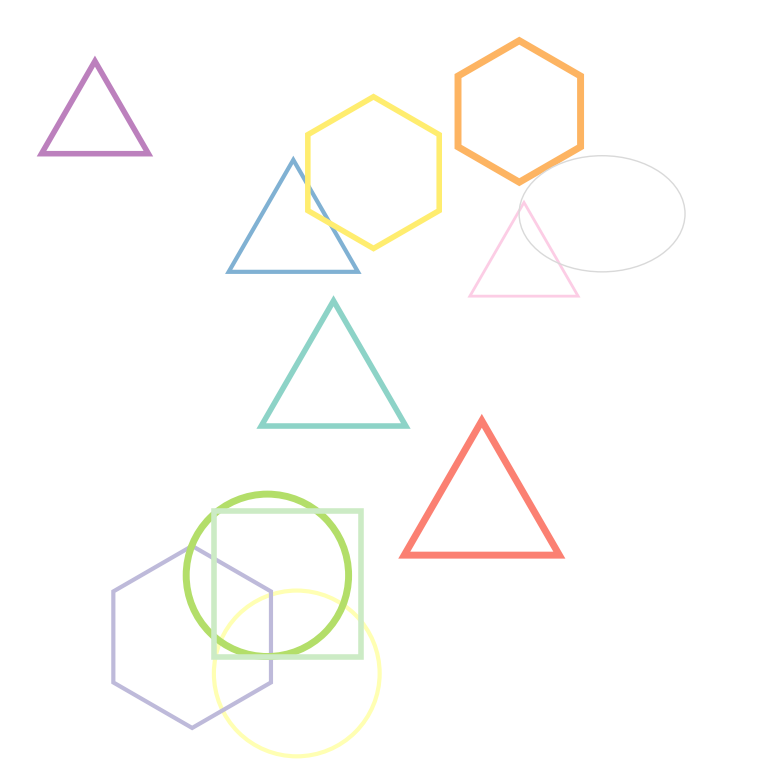[{"shape": "triangle", "thickness": 2, "radius": 0.54, "center": [0.433, 0.501]}, {"shape": "circle", "thickness": 1.5, "radius": 0.54, "center": [0.385, 0.125]}, {"shape": "hexagon", "thickness": 1.5, "radius": 0.59, "center": [0.25, 0.173]}, {"shape": "triangle", "thickness": 2.5, "radius": 0.58, "center": [0.626, 0.337]}, {"shape": "triangle", "thickness": 1.5, "radius": 0.48, "center": [0.381, 0.695]}, {"shape": "hexagon", "thickness": 2.5, "radius": 0.46, "center": [0.674, 0.855]}, {"shape": "circle", "thickness": 2.5, "radius": 0.53, "center": [0.347, 0.253]}, {"shape": "triangle", "thickness": 1, "radius": 0.41, "center": [0.681, 0.656]}, {"shape": "oval", "thickness": 0.5, "radius": 0.54, "center": [0.782, 0.722]}, {"shape": "triangle", "thickness": 2, "radius": 0.4, "center": [0.123, 0.84]}, {"shape": "square", "thickness": 2, "radius": 0.47, "center": [0.373, 0.242]}, {"shape": "hexagon", "thickness": 2, "radius": 0.49, "center": [0.485, 0.776]}]